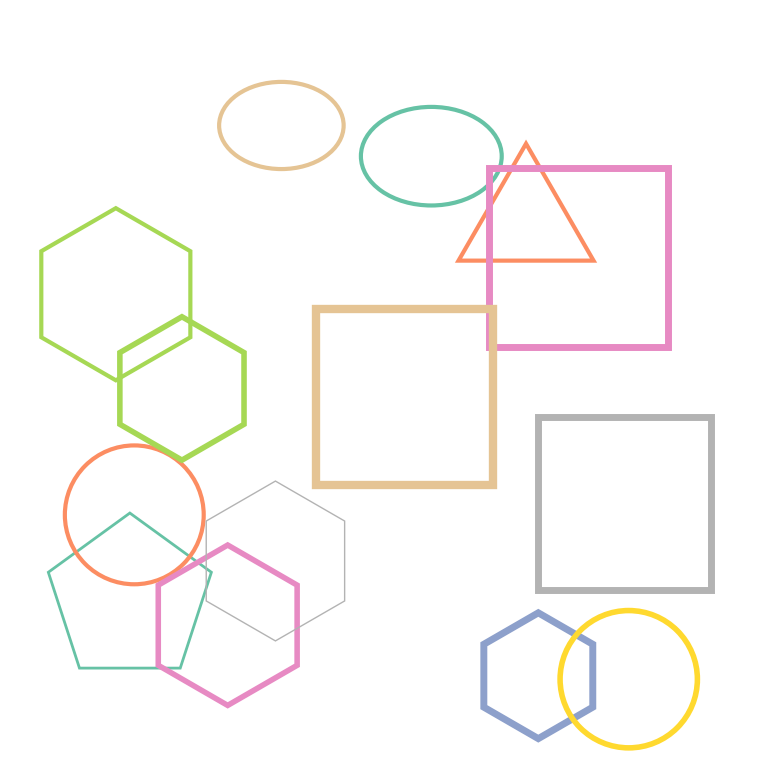[{"shape": "oval", "thickness": 1.5, "radius": 0.46, "center": [0.56, 0.797]}, {"shape": "pentagon", "thickness": 1, "radius": 0.56, "center": [0.169, 0.222]}, {"shape": "circle", "thickness": 1.5, "radius": 0.45, "center": [0.174, 0.331]}, {"shape": "triangle", "thickness": 1.5, "radius": 0.51, "center": [0.683, 0.712]}, {"shape": "hexagon", "thickness": 2.5, "radius": 0.41, "center": [0.699, 0.122]}, {"shape": "hexagon", "thickness": 2, "radius": 0.52, "center": [0.296, 0.188]}, {"shape": "square", "thickness": 2.5, "radius": 0.58, "center": [0.752, 0.666]}, {"shape": "hexagon", "thickness": 2, "radius": 0.47, "center": [0.236, 0.496]}, {"shape": "hexagon", "thickness": 1.5, "radius": 0.56, "center": [0.15, 0.618]}, {"shape": "circle", "thickness": 2, "radius": 0.45, "center": [0.817, 0.118]}, {"shape": "oval", "thickness": 1.5, "radius": 0.4, "center": [0.365, 0.837]}, {"shape": "square", "thickness": 3, "radius": 0.57, "center": [0.525, 0.484]}, {"shape": "square", "thickness": 2.5, "radius": 0.56, "center": [0.811, 0.347]}, {"shape": "hexagon", "thickness": 0.5, "radius": 0.52, "center": [0.358, 0.271]}]